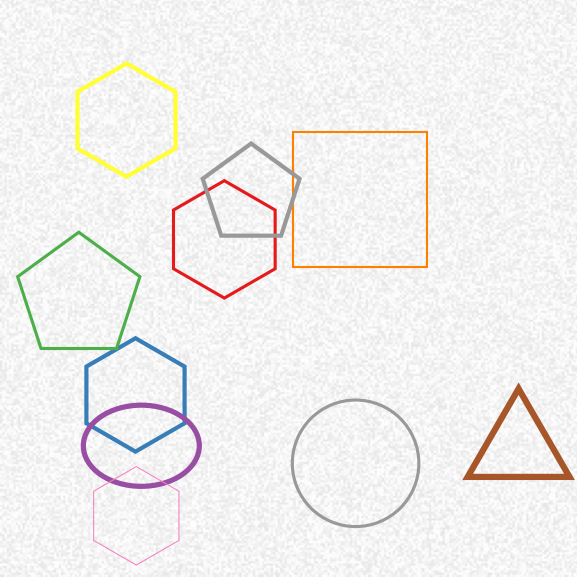[{"shape": "hexagon", "thickness": 1.5, "radius": 0.51, "center": [0.388, 0.585]}, {"shape": "hexagon", "thickness": 2, "radius": 0.49, "center": [0.235, 0.315]}, {"shape": "pentagon", "thickness": 1.5, "radius": 0.56, "center": [0.136, 0.486]}, {"shape": "oval", "thickness": 2.5, "radius": 0.5, "center": [0.245, 0.227]}, {"shape": "square", "thickness": 1, "radius": 0.58, "center": [0.624, 0.654]}, {"shape": "hexagon", "thickness": 2, "radius": 0.49, "center": [0.219, 0.791]}, {"shape": "triangle", "thickness": 3, "radius": 0.51, "center": [0.898, 0.224]}, {"shape": "hexagon", "thickness": 0.5, "radius": 0.43, "center": [0.236, 0.106]}, {"shape": "circle", "thickness": 1.5, "radius": 0.55, "center": [0.616, 0.197]}, {"shape": "pentagon", "thickness": 2, "radius": 0.44, "center": [0.435, 0.662]}]